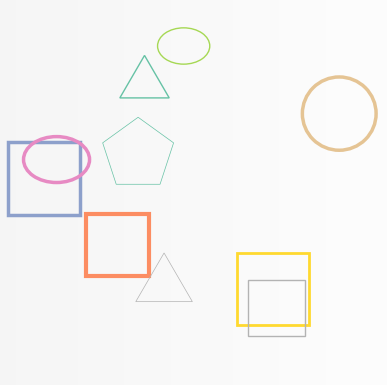[{"shape": "triangle", "thickness": 1, "radius": 0.37, "center": [0.373, 0.782]}, {"shape": "pentagon", "thickness": 0.5, "radius": 0.48, "center": [0.356, 0.599]}, {"shape": "square", "thickness": 3, "radius": 0.41, "center": [0.304, 0.363]}, {"shape": "square", "thickness": 2.5, "radius": 0.47, "center": [0.114, 0.536]}, {"shape": "oval", "thickness": 2.5, "radius": 0.43, "center": [0.146, 0.586]}, {"shape": "oval", "thickness": 1, "radius": 0.34, "center": [0.474, 0.881]}, {"shape": "square", "thickness": 2, "radius": 0.46, "center": [0.703, 0.25]}, {"shape": "circle", "thickness": 2.5, "radius": 0.48, "center": [0.875, 0.705]}, {"shape": "square", "thickness": 1, "radius": 0.37, "center": [0.713, 0.2]}, {"shape": "triangle", "thickness": 0.5, "radius": 0.42, "center": [0.423, 0.259]}]